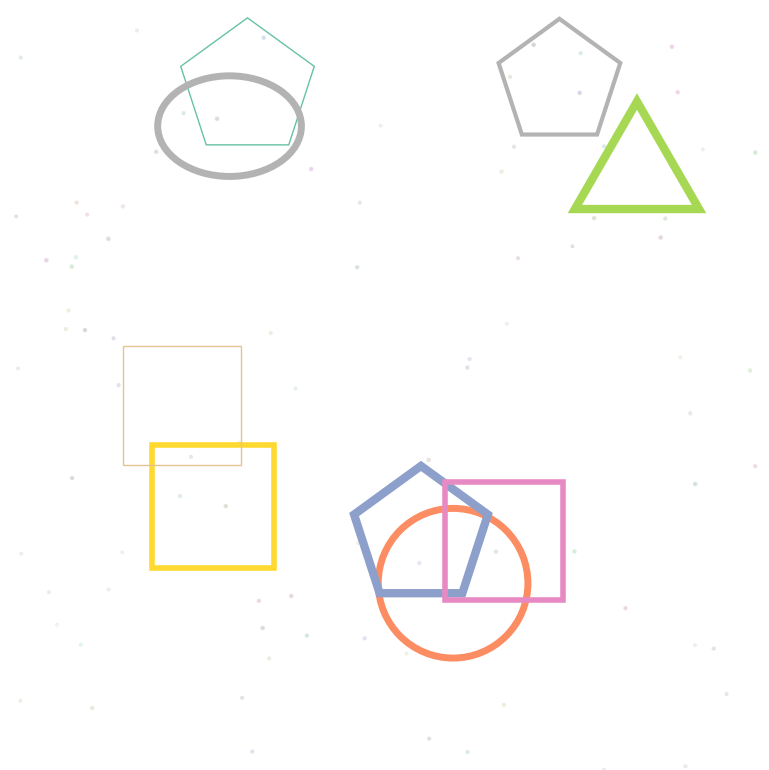[{"shape": "pentagon", "thickness": 0.5, "radius": 0.46, "center": [0.321, 0.886]}, {"shape": "circle", "thickness": 2.5, "radius": 0.49, "center": [0.588, 0.243]}, {"shape": "pentagon", "thickness": 3, "radius": 0.46, "center": [0.547, 0.304]}, {"shape": "square", "thickness": 2, "radius": 0.38, "center": [0.655, 0.297]}, {"shape": "triangle", "thickness": 3, "radius": 0.47, "center": [0.827, 0.775]}, {"shape": "square", "thickness": 2, "radius": 0.4, "center": [0.277, 0.342]}, {"shape": "square", "thickness": 0.5, "radius": 0.38, "center": [0.236, 0.473]}, {"shape": "oval", "thickness": 2.5, "radius": 0.47, "center": [0.298, 0.836]}, {"shape": "pentagon", "thickness": 1.5, "radius": 0.42, "center": [0.727, 0.892]}]